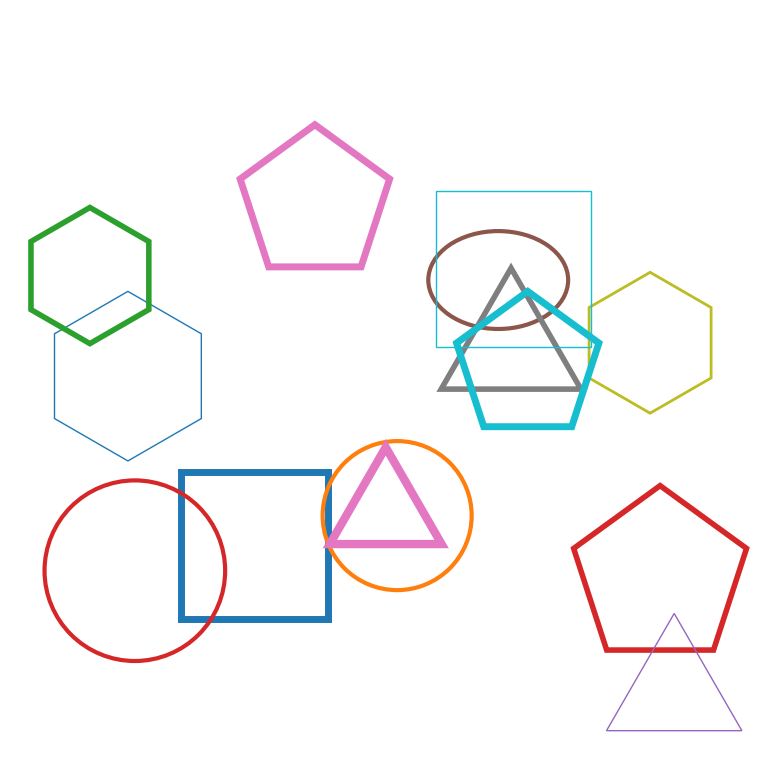[{"shape": "square", "thickness": 2.5, "radius": 0.48, "center": [0.331, 0.292]}, {"shape": "hexagon", "thickness": 0.5, "radius": 0.55, "center": [0.166, 0.511]}, {"shape": "circle", "thickness": 1.5, "radius": 0.48, "center": [0.516, 0.33]}, {"shape": "hexagon", "thickness": 2, "radius": 0.44, "center": [0.117, 0.642]}, {"shape": "circle", "thickness": 1.5, "radius": 0.59, "center": [0.175, 0.259]}, {"shape": "pentagon", "thickness": 2, "radius": 0.59, "center": [0.857, 0.251]}, {"shape": "triangle", "thickness": 0.5, "radius": 0.51, "center": [0.876, 0.102]}, {"shape": "oval", "thickness": 1.5, "radius": 0.45, "center": [0.647, 0.636]}, {"shape": "triangle", "thickness": 3, "radius": 0.42, "center": [0.501, 0.335]}, {"shape": "pentagon", "thickness": 2.5, "radius": 0.51, "center": [0.409, 0.736]}, {"shape": "triangle", "thickness": 2, "radius": 0.52, "center": [0.664, 0.547]}, {"shape": "hexagon", "thickness": 1, "radius": 0.46, "center": [0.844, 0.555]}, {"shape": "pentagon", "thickness": 2.5, "radius": 0.49, "center": [0.685, 0.524]}, {"shape": "square", "thickness": 0.5, "radius": 0.5, "center": [0.666, 0.651]}]